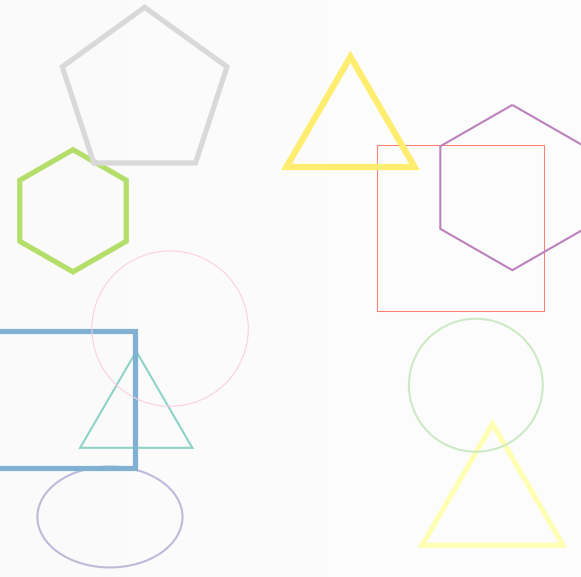[{"shape": "triangle", "thickness": 1, "radius": 0.56, "center": [0.234, 0.279]}, {"shape": "triangle", "thickness": 2.5, "radius": 0.7, "center": [0.847, 0.125]}, {"shape": "oval", "thickness": 1, "radius": 0.62, "center": [0.189, 0.104]}, {"shape": "square", "thickness": 0.5, "radius": 0.72, "center": [0.792, 0.604]}, {"shape": "square", "thickness": 2.5, "radius": 0.59, "center": [0.113, 0.308]}, {"shape": "hexagon", "thickness": 2.5, "radius": 0.53, "center": [0.126, 0.634]}, {"shape": "circle", "thickness": 0.5, "radius": 0.67, "center": [0.293, 0.43]}, {"shape": "pentagon", "thickness": 2.5, "radius": 0.74, "center": [0.249, 0.837]}, {"shape": "hexagon", "thickness": 1, "radius": 0.72, "center": [0.881, 0.674]}, {"shape": "circle", "thickness": 1, "radius": 0.58, "center": [0.819, 0.332]}, {"shape": "triangle", "thickness": 3, "radius": 0.64, "center": [0.603, 0.774]}]